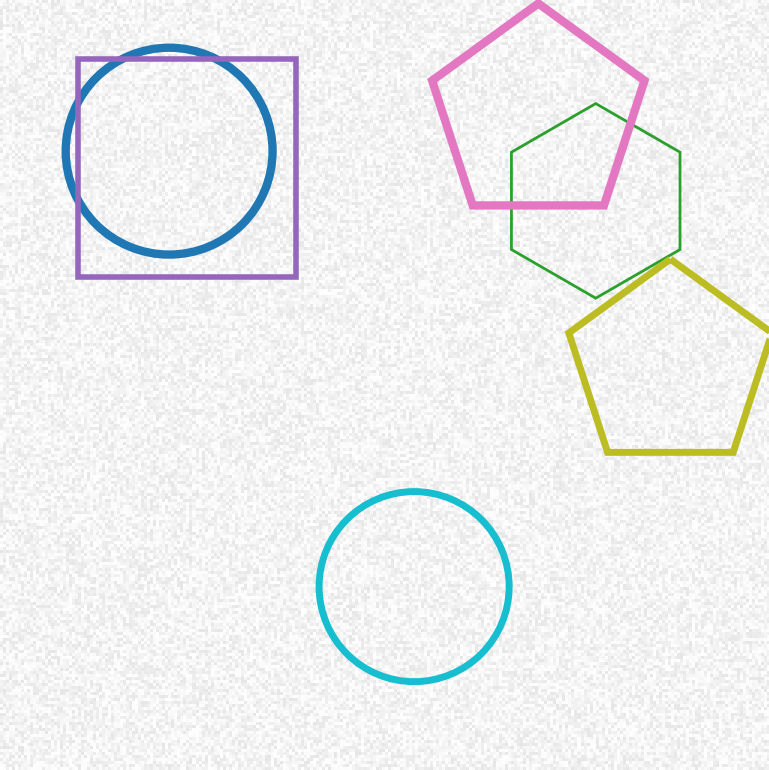[{"shape": "circle", "thickness": 3, "radius": 0.67, "center": [0.22, 0.804]}, {"shape": "hexagon", "thickness": 1, "radius": 0.63, "center": [0.774, 0.739]}, {"shape": "square", "thickness": 2, "radius": 0.71, "center": [0.243, 0.782]}, {"shape": "pentagon", "thickness": 3, "radius": 0.73, "center": [0.699, 0.851]}, {"shape": "pentagon", "thickness": 2.5, "radius": 0.69, "center": [0.871, 0.525]}, {"shape": "circle", "thickness": 2.5, "radius": 0.62, "center": [0.538, 0.238]}]